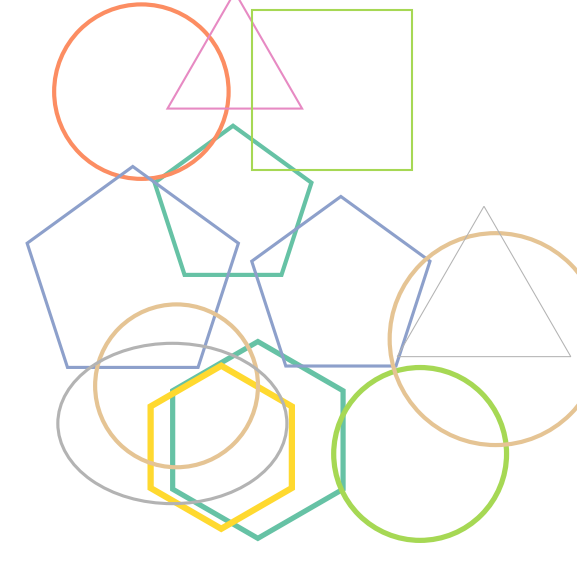[{"shape": "pentagon", "thickness": 2, "radius": 0.71, "center": [0.404, 0.639]}, {"shape": "hexagon", "thickness": 2.5, "radius": 0.85, "center": [0.447, 0.237]}, {"shape": "circle", "thickness": 2, "radius": 0.76, "center": [0.245, 0.84]}, {"shape": "pentagon", "thickness": 1.5, "radius": 0.81, "center": [0.59, 0.497]}, {"shape": "pentagon", "thickness": 1.5, "radius": 0.96, "center": [0.23, 0.519]}, {"shape": "triangle", "thickness": 1, "radius": 0.67, "center": [0.407, 0.878]}, {"shape": "square", "thickness": 1, "radius": 0.69, "center": [0.575, 0.843]}, {"shape": "circle", "thickness": 2.5, "radius": 0.75, "center": [0.727, 0.213]}, {"shape": "hexagon", "thickness": 3, "radius": 0.71, "center": [0.383, 0.225]}, {"shape": "circle", "thickness": 2, "radius": 0.92, "center": [0.858, 0.412]}, {"shape": "circle", "thickness": 2, "radius": 0.7, "center": [0.306, 0.331]}, {"shape": "oval", "thickness": 1.5, "radius": 0.99, "center": [0.298, 0.266]}, {"shape": "triangle", "thickness": 0.5, "radius": 0.87, "center": [0.838, 0.468]}]